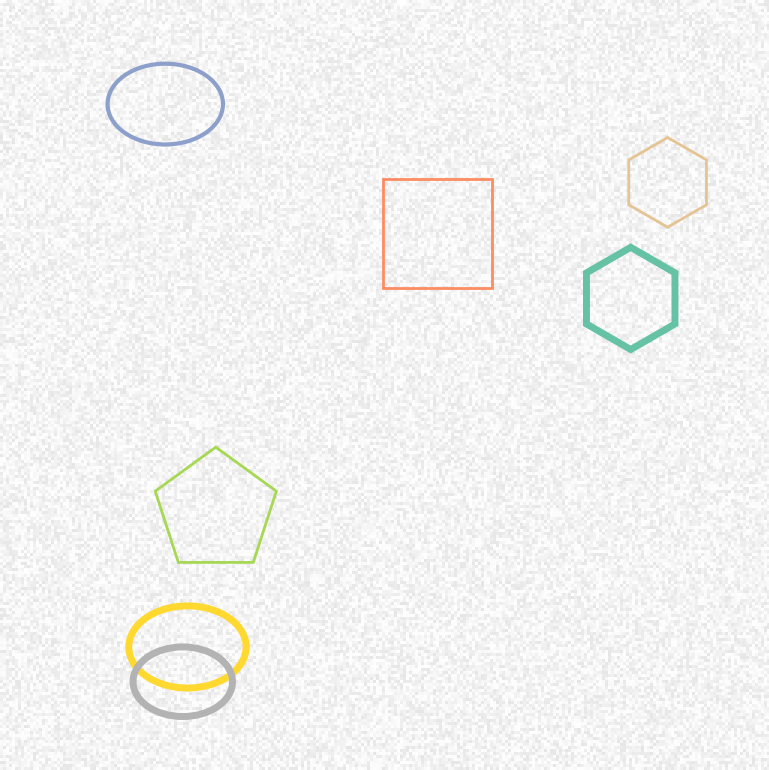[{"shape": "hexagon", "thickness": 2.5, "radius": 0.33, "center": [0.819, 0.612]}, {"shape": "square", "thickness": 1, "radius": 0.35, "center": [0.568, 0.696]}, {"shape": "oval", "thickness": 1.5, "radius": 0.37, "center": [0.215, 0.865]}, {"shape": "pentagon", "thickness": 1, "radius": 0.41, "center": [0.28, 0.337]}, {"shape": "oval", "thickness": 2.5, "radius": 0.38, "center": [0.243, 0.16]}, {"shape": "hexagon", "thickness": 1, "radius": 0.29, "center": [0.867, 0.763]}, {"shape": "oval", "thickness": 2.5, "radius": 0.32, "center": [0.237, 0.115]}]